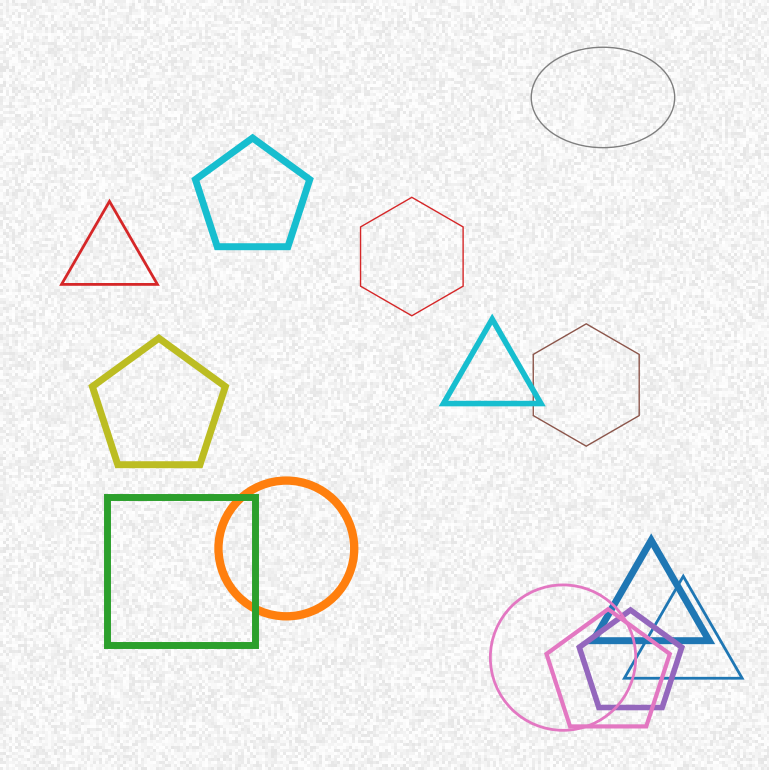[{"shape": "triangle", "thickness": 1, "radius": 0.44, "center": [0.887, 0.163]}, {"shape": "triangle", "thickness": 2.5, "radius": 0.43, "center": [0.846, 0.211]}, {"shape": "circle", "thickness": 3, "radius": 0.44, "center": [0.372, 0.288]}, {"shape": "square", "thickness": 2.5, "radius": 0.48, "center": [0.235, 0.258]}, {"shape": "triangle", "thickness": 1, "radius": 0.36, "center": [0.142, 0.667]}, {"shape": "hexagon", "thickness": 0.5, "radius": 0.38, "center": [0.535, 0.667]}, {"shape": "pentagon", "thickness": 2, "radius": 0.35, "center": [0.819, 0.138]}, {"shape": "hexagon", "thickness": 0.5, "radius": 0.4, "center": [0.761, 0.5]}, {"shape": "circle", "thickness": 1, "radius": 0.47, "center": [0.731, 0.146]}, {"shape": "pentagon", "thickness": 1.5, "radius": 0.42, "center": [0.79, 0.125]}, {"shape": "oval", "thickness": 0.5, "radius": 0.47, "center": [0.783, 0.873]}, {"shape": "pentagon", "thickness": 2.5, "radius": 0.45, "center": [0.206, 0.47]}, {"shape": "triangle", "thickness": 2, "radius": 0.37, "center": [0.639, 0.512]}, {"shape": "pentagon", "thickness": 2.5, "radius": 0.39, "center": [0.328, 0.743]}]